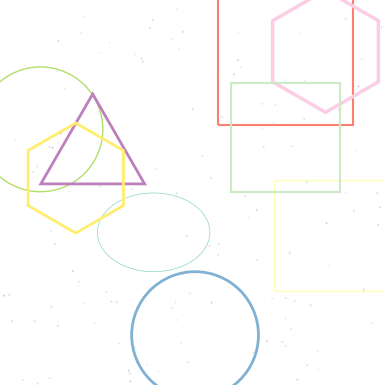[{"shape": "oval", "thickness": 0.5, "radius": 0.73, "center": [0.399, 0.397]}, {"shape": "square", "thickness": 1, "radius": 0.72, "center": [0.856, 0.389]}, {"shape": "square", "thickness": 1.5, "radius": 0.88, "center": [0.741, 0.851]}, {"shape": "circle", "thickness": 2, "radius": 0.82, "center": [0.507, 0.13]}, {"shape": "circle", "thickness": 1, "radius": 0.81, "center": [0.105, 0.664]}, {"shape": "hexagon", "thickness": 2.5, "radius": 0.79, "center": [0.845, 0.867]}, {"shape": "triangle", "thickness": 2, "radius": 0.78, "center": [0.241, 0.6]}, {"shape": "square", "thickness": 1.5, "radius": 0.71, "center": [0.742, 0.642]}, {"shape": "hexagon", "thickness": 2, "radius": 0.71, "center": [0.197, 0.538]}]